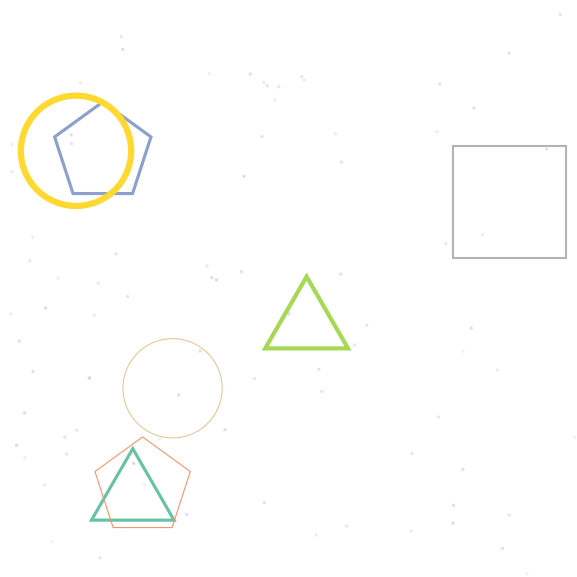[{"shape": "triangle", "thickness": 1.5, "radius": 0.41, "center": [0.23, 0.14]}, {"shape": "pentagon", "thickness": 0.5, "radius": 0.43, "center": [0.247, 0.156]}, {"shape": "pentagon", "thickness": 1.5, "radius": 0.44, "center": [0.178, 0.735]}, {"shape": "triangle", "thickness": 2, "radius": 0.41, "center": [0.531, 0.437]}, {"shape": "circle", "thickness": 3, "radius": 0.48, "center": [0.132, 0.738]}, {"shape": "circle", "thickness": 0.5, "radius": 0.43, "center": [0.299, 0.327]}, {"shape": "square", "thickness": 1, "radius": 0.49, "center": [0.882, 0.65]}]